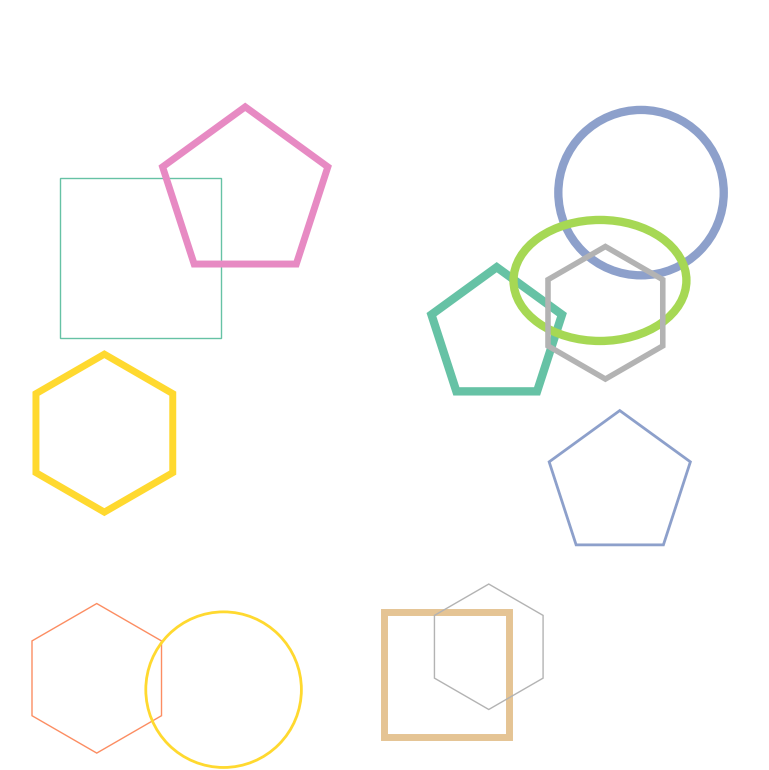[{"shape": "pentagon", "thickness": 3, "radius": 0.45, "center": [0.645, 0.564]}, {"shape": "square", "thickness": 0.5, "radius": 0.52, "center": [0.183, 0.665]}, {"shape": "hexagon", "thickness": 0.5, "radius": 0.49, "center": [0.126, 0.119]}, {"shape": "pentagon", "thickness": 1, "radius": 0.48, "center": [0.805, 0.37]}, {"shape": "circle", "thickness": 3, "radius": 0.54, "center": [0.833, 0.75]}, {"shape": "pentagon", "thickness": 2.5, "radius": 0.56, "center": [0.318, 0.748]}, {"shape": "oval", "thickness": 3, "radius": 0.56, "center": [0.779, 0.636]}, {"shape": "hexagon", "thickness": 2.5, "radius": 0.51, "center": [0.136, 0.437]}, {"shape": "circle", "thickness": 1, "radius": 0.51, "center": [0.29, 0.104]}, {"shape": "square", "thickness": 2.5, "radius": 0.41, "center": [0.579, 0.124]}, {"shape": "hexagon", "thickness": 0.5, "radius": 0.41, "center": [0.635, 0.16]}, {"shape": "hexagon", "thickness": 2, "radius": 0.43, "center": [0.786, 0.594]}]